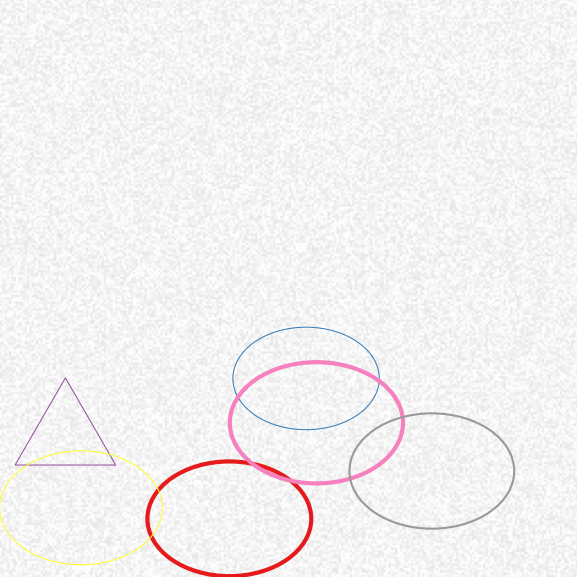[{"shape": "oval", "thickness": 2, "radius": 0.71, "center": [0.397, 0.101]}, {"shape": "oval", "thickness": 0.5, "radius": 0.63, "center": [0.53, 0.344]}, {"shape": "triangle", "thickness": 0.5, "radius": 0.5, "center": [0.113, 0.244]}, {"shape": "oval", "thickness": 0.5, "radius": 0.7, "center": [0.14, 0.12]}, {"shape": "oval", "thickness": 2, "radius": 0.75, "center": [0.548, 0.267]}, {"shape": "oval", "thickness": 1, "radius": 0.71, "center": [0.748, 0.184]}]